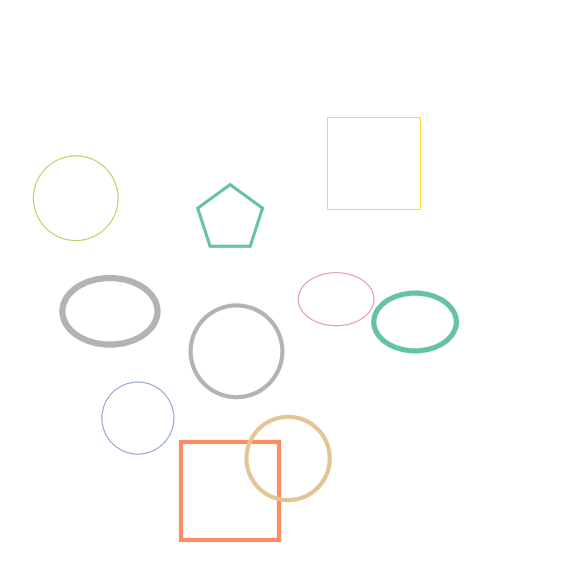[{"shape": "oval", "thickness": 2.5, "radius": 0.36, "center": [0.719, 0.442]}, {"shape": "pentagon", "thickness": 1.5, "radius": 0.3, "center": [0.398, 0.62]}, {"shape": "square", "thickness": 2, "radius": 0.42, "center": [0.398, 0.149]}, {"shape": "circle", "thickness": 0.5, "radius": 0.31, "center": [0.239, 0.275]}, {"shape": "oval", "thickness": 0.5, "radius": 0.33, "center": [0.582, 0.481]}, {"shape": "circle", "thickness": 0.5, "radius": 0.37, "center": [0.131, 0.656]}, {"shape": "square", "thickness": 0.5, "radius": 0.4, "center": [0.647, 0.717]}, {"shape": "circle", "thickness": 2, "radius": 0.36, "center": [0.499, 0.205]}, {"shape": "oval", "thickness": 3, "radius": 0.41, "center": [0.19, 0.46]}, {"shape": "circle", "thickness": 2, "radius": 0.4, "center": [0.41, 0.391]}]